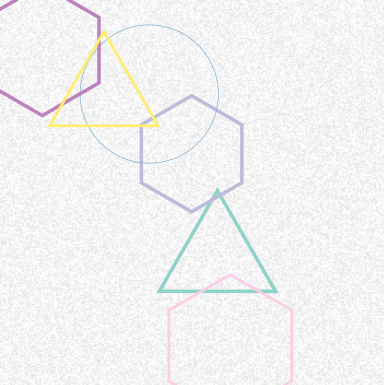[{"shape": "triangle", "thickness": 2.5, "radius": 0.87, "center": [0.565, 0.331]}, {"shape": "hexagon", "thickness": 2.5, "radius": 0.75, "center": [0.498, 0.601]}, {"shape": "circle", "thickness": 0.5, "radius": 0.9, "center": [0.388, 0.756]}, {"shape": "hexagon", "thickness": 2, "radius": 0.92, "center": [0.598, 0.102]}, {"shape": "hexagon", "thickness": 2.5, "radius": 0.85, "center": [0.11, 0.87]}, {"shape": "triangle", "thickness": 2, "radius": 0.81, "center": [0.27, 0.755]}]